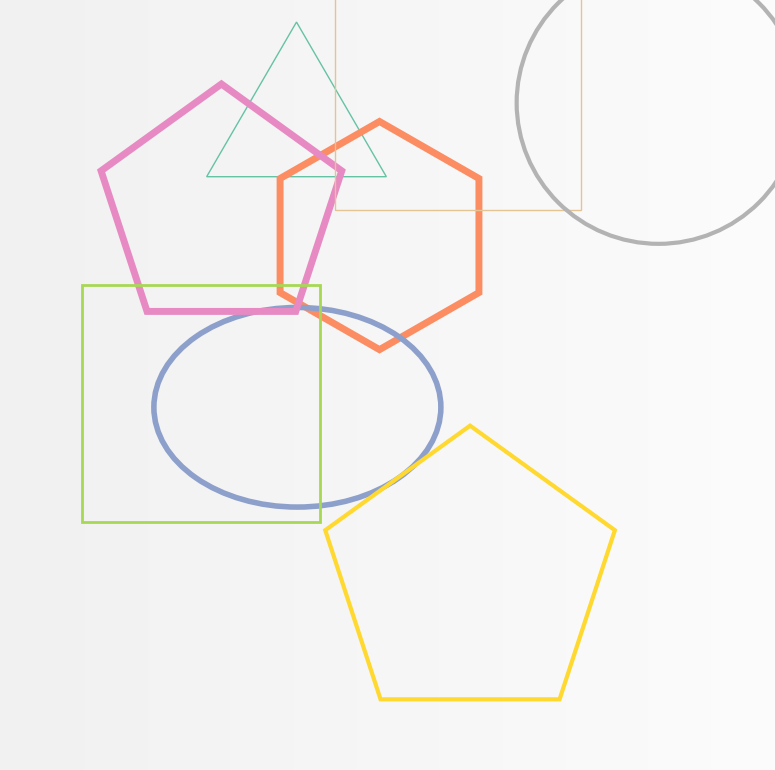[{"shape": "triangle", "thickness": 0.5, "radius": 0.67, "center": [0.383, 0.837]}, {"shape": "hexagon", "thickness": 2.5, "radius": 0.74, "center": [0.49, 0.694]}, {"shape": "oval", "thickness": 2, "radius": 0.93, "center": [0.384, 0.471]}, {"shape": "pentagon", "thickness": 2.5, "radius": 0.82, "center": [0.286, 0.728]}, {"shape": "square", "thickness": 1, "radius": 0.77, "center": [0.26, 0.475]}, {"shape": "pentagon", "thickness": 1.5, "radius": 0.98, "center": [0.607, 0.251]}, {"shape": "square", "thickness": 0.5, "radius": 0.79, "center": [0.591, 0.887]}, {"shape": "circle", "thickness": 1.5, "radius": 0.92, "center": [0.85, 0.866]}]